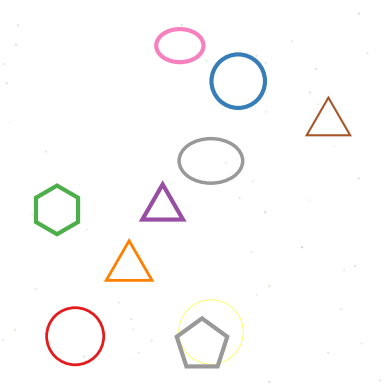[{"shape": "circle", "thickness": 2, "radius": 0.37, "center": [0.195, 0.127]}, {"shape": "circle", "thickness": 3, "radius": 0.35, "center": [0.619, 0.789]}, {"shape": "hexagon", "thickness": 3, "radius": 0.32, "center": [0.148, 0.455]}, {"shape": "triangle", "thickness": 3, "radius": 0.3, "center": [0.423, 0.46]}, {"shape": "triangle", "thickness": 2, "radius": 0.34, "center": [0.335, 0.306]}, {"shape": "circle", "thickness": 0.5, "radius": 0.42, "center": [0.548, 0.138]}, {"shape": "triangle", "thickness": 1.5, "radius": 0.33, "center": [0.853, 0.681]}, {"shape": "oval", "thickness": 3, "radius": 0.31, "center": [0.467, 0.881]}, {"shape": "oval", "thickness": 2.5, "radius": 0.41, "center": [0.548, 0.582]}, {"shape": "pentagon", "thickness": 3, "radius": 0.34, "center": [0.525, 0.104]}]